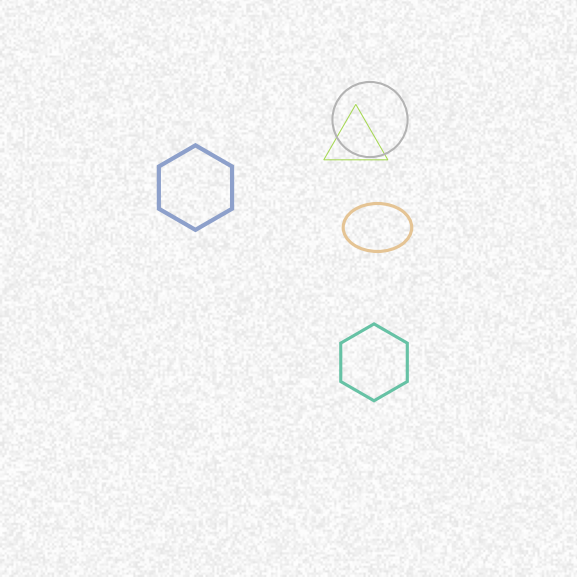[{"shape": "hexagon", "thickness": 1.5, "radius": 0.33, "center": [0.648, 0.372]}, {"shape": "hexagon", "thickness": 2, "radius": 0.37, "center": [0.338, 0.674]}, {"shape": "triangle", "thickness": 0.5, "radius": 0.32, "center": [0.616, 0.754]}, {"shape": "oval", "thickness": 1.5, "radius": 0.3, "center": [0.654, 0.605]}, {"shape": "circle", "thickness": 1, "radius": 0.33, "center": [0.641, 0.792]}]